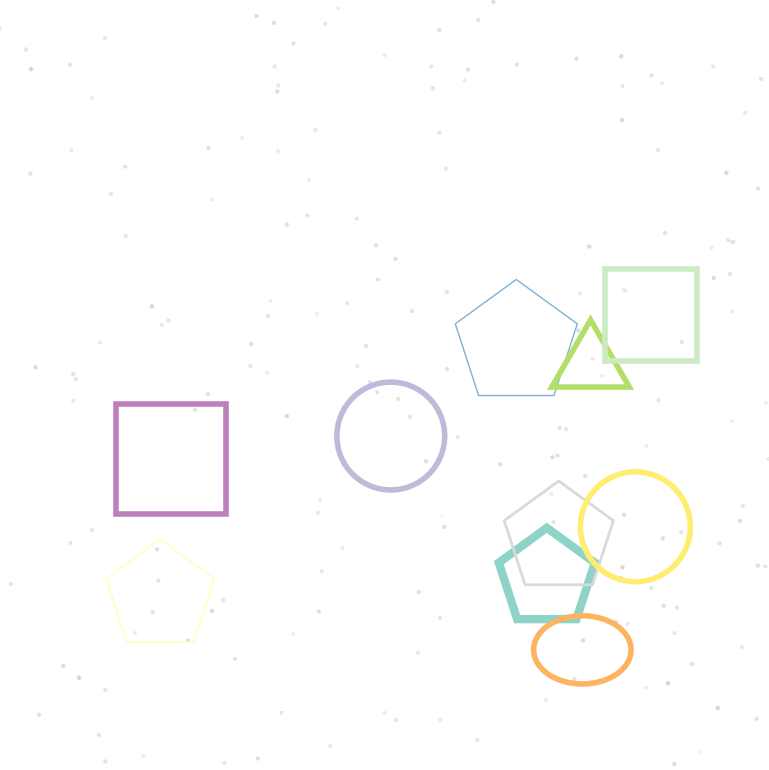[{"shape": "pentagon", "thickness": 3, "radius": 0.33, "center": [0.71, 0.249]}, {"shape": "pentagon", "thickness": 0.5, "radius": 0.37, "center": [0.208, 0.226]}, {"shape": "circle", "thickness": 2, "radius": 0.35, "center": [0.507, 0.434]}, {"shape": "pentagon", "thickness": 0.5, "radius": 0.42, "center": [0.671, 0.554]}, {"shape": "oval", "thickness": 2, "radius": 0.32, "center": [0.756, 0.156]}, {"shape": "triangle", "thickness": 2, "radius": 0.29, "center": [0.767, 0.526]}, {"shape": "pentagon", "thickness": 1, "radius": 0.37, "center": [0.726, 0.301]}, {"shape": "square", "thickness": 2, "radius": 0.36, "center": [0.222, 0.404]}, {"shape": "square", "thickness": 2, "radius": 0.3, "center": [0.845, 0.591]}, {"shape": "circle", "thickness": 2, "radius": 0.36, "center": [0.825, 0.316]}]